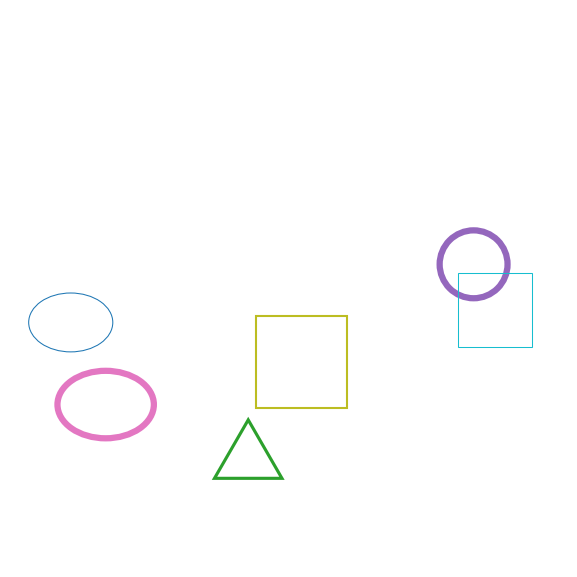[{"shape": "oval", "thickness": 0.5, "radius": 0.36, "center": [0.122, 0.441]}, {"shape": "triangle", "thickness": 1.5, "radius": 0.34, "center": [0.43, 0.205]}, {"shape": "circle", "thickness": 3, "radius": 0.29, "center": [0.82, 0.541]}, {"shape": "oval", "thickness": 3, "radius": 0.42, "center": [0.183, 0.299]}, {"shape": "square", "thickness": 1, "radius": 0.4, "center": [0.522, 0.373]}, {"shape": "square", "thickness": 0.5, "radius": 0.32, "center": [0.857, 0.462]}]